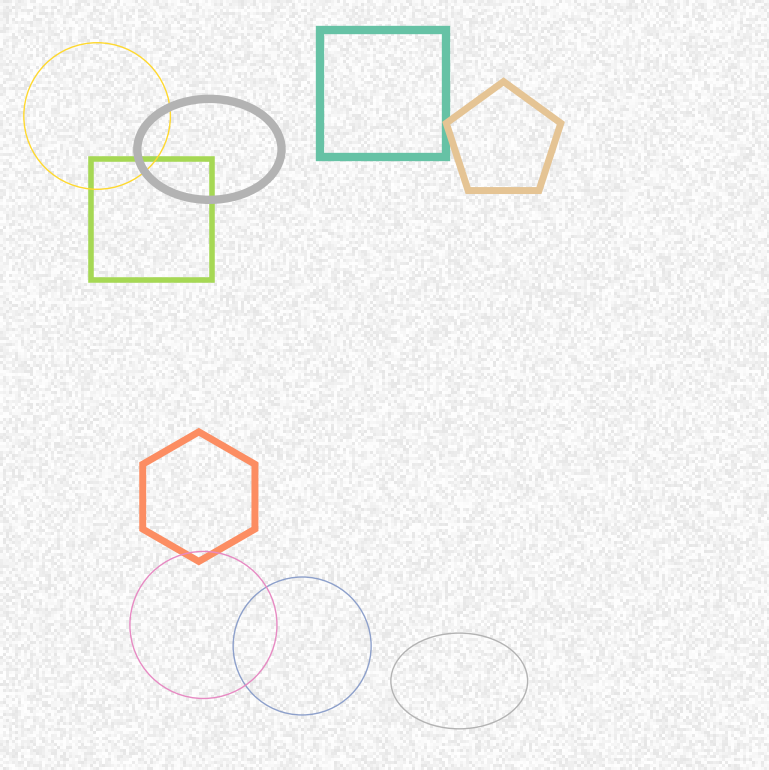[{"shape": "square", "thickness": 3, "radius": 0.41, "center": [0.498, 0.879]}, {"shape": "hexagon", "thickness": 2.5, "radius": 0.42, "center": [0.258, 0.355]}, {"shape": "circle", "thickness": 0.5, "radius": 0.45, "center": [0.392, 0.161]}, {"shape": "circle", "thickness": 0.5, "radius": 0.48, "center": [0.264, 0.188]}, {"shape": "square", "thickness": 2, "radius": 0.39, "center": [0.196, 0.715]}, {"shape": "circle", "thickness": 0.5, "radius": 0.48, "center": [0.126, 0.849]}, {"shape": "pentagon", "thickness": 2.5, "radius": 0.39, "center": [0.654, 0.816]}, {"shape": "oval", "thickness": 0.5, "radius": 0.44, "center": [0.596, 0.116]}, {"shape": "oval", "thickness": 3, "radius": 0.47, "center": [0.272, 0.806]}]